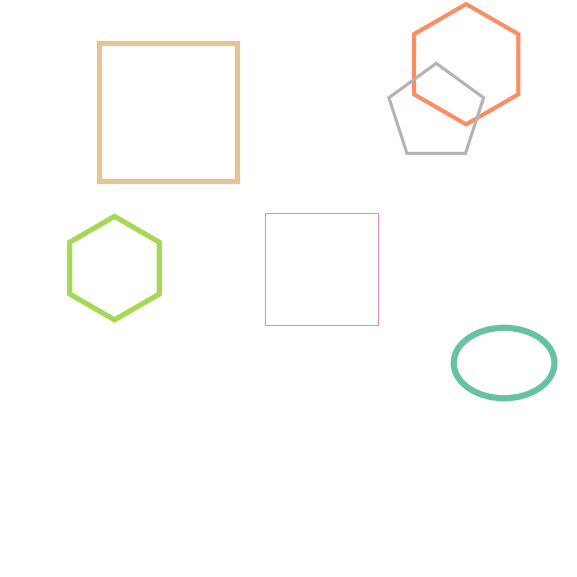[{"shape": "oval", "thickness": 3, "radius": 0.44, "center": [0.873, 0.371]}, {"shape": "hexagon", "thickness": 2, "radius": 0.52, "center": [0.807, 0.888]}, {"shape": "square", "thickness": 0.5, "radius": 0.49, "center": [0.556, 0.533]}, {"shape": "hexagon", "thickness": 2.5, "radius": 0.45, "center": [0.198, 0.535]}, {"shape": "square", "thickness": 2.5, "radius": 0.6, "center": [0.291, 0.806]}, {"shape": "pentagon", "thickness": 1.5, "radius": 0.43, "center": [0.755, 0.803]}]